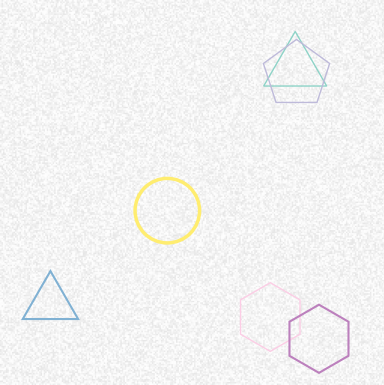[{"shape": "triangle", "thickness": 1, "radius": 0.47, "center": [0.767, 0.824]}, {"shape": "pentagon", "thickness": 1, "radius": 0.45, "center": [0.77, 0.807]}, {"shape": "triangle", "thickness": 1.5, "radius": 0.42, "center": [0.131, 0.213]}, {"shape": "hexagon", "thickness": 1, "radius": 0.45, "center": [0.702, 0.177]}, {"shape": "hexagon", "thickness": 1.5, "radius": 0.44, "center": [0.829, 0.12]}, {"shape": "circle", "thickness": 2.5, "radius": 0.42, "center": [0.435, 0.453]}]